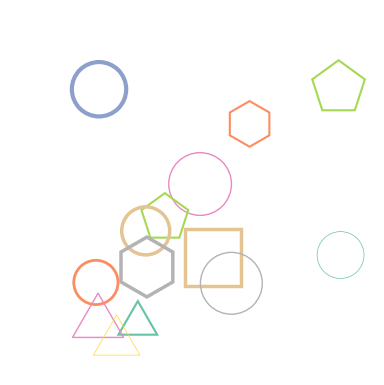[{"shape": "triangle", "thickness": 1.5, "radius": 0.29, "center": [0.358, 0.16]}, {"shape": "circle", "thickness": 0.5, "radius": 0.3, "center": [0.885, 0.338]}, {"shape": "circle", "thickness": 2, "radius": 0.29, "center": [0.249, 0.266]}, {"shape": "hexagon", "thickness": 1.5, "radius": 0.3, "center": [0.648, 0.678]}, {"shape": "circle", "thickness": 3, "radius": 0.35, "center": [0.257, 0.768]}, {"shape": "circle", "thickness": 1, "radius": 0.41, "center": [0.52, 0.522]}, {"shape": "triangle", "thickness": 1, "radius": 0.38, "center": [0.255, 0.162]}, {"shape": "pentagon", "thickness": 1.5, "radius": 0.36, "center": [0.879, 0.772]}, {"shape": "pentagon", "thickness": 1.5, "radius": 0.32, "center": [0.428, 0.434]}, {"shape": "triangle", "thickness": 0.5, "radius": 0.35, "center": [0.303, 0.112]}, {"shape": "square", "thickness": 2.5, "radius": 0.37, "center": [0.554, 0.331]}, {"shape": "circle", "thickness": 2.5, "radius": 0.31, "center": [0.378, 0.4]}, {"shape": "circle", "thickness": 1, "radius": 0.4, "center": [0.601, 0.264]}, {"shape": "hexagon", "thickness": 2.5, "radius": 0.39, "center": [0.382, 0.306]}]